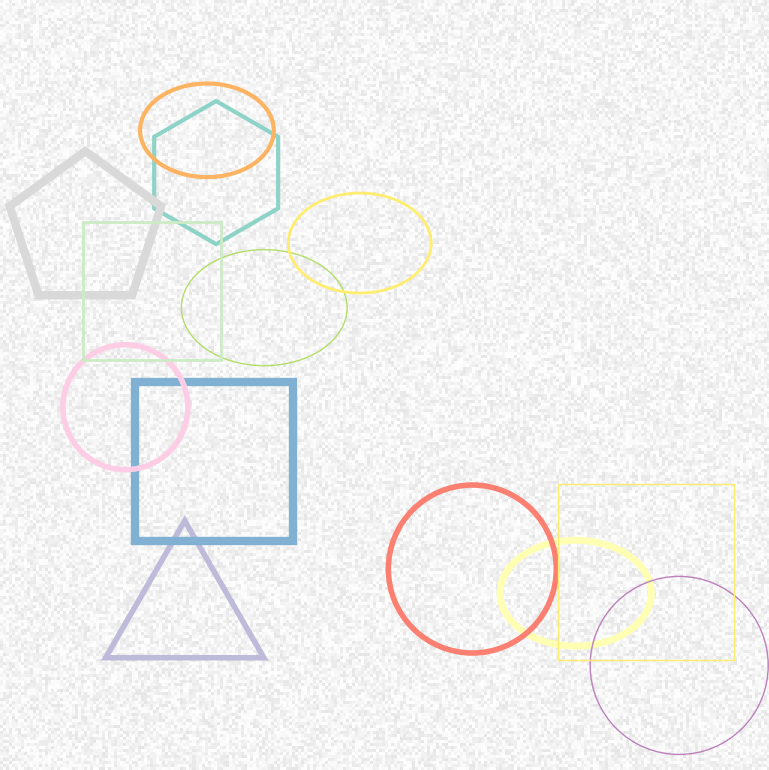[{"shape": "hexagon", "thickness": 1.5, "radius": 0.46, "center": [0.281, 0.776]}, {"shape": "oval", "thickness": 2.5, "radius": 0.49, "center": [0.748, 0.23]}, {"shape": "triangle", "thickness": 2, "radius": 0.59, "center": [0.24, 0.205]}, {"shape": "circle", "thickness": 2, "radius": 0.55, "center": [0.613, 0.261]}, {"shape": "square", "thickness": 3, "radius": 0.52, "center": [0.278, 0.4]}, {"shape": "oval", "thickness": 1.5, "radius": 0.43, "center": [0.269, 0.831]}, {"shape": "oval", "thickness": 0.5, "radius": 0.54, "center": [0.343, 0.6]}, {"shape": "circle", "thickness": 2, "radius": 0.41, "center": [0.163, 0.471]}, {"shape": "pentagon", "thickness": 3, "radius": 0.52, "center": [0.111, 0.7]}, {"shape": "circle", "thickness": 0.5, "radius": 0.58, "center": [0.882, 0.136]}, {"shape": "square", "thickness": 1, "radius": 0.45, "center": [0.197, 0.622]}, {"shape": "oval", "thickness": 1, "radius": 0.46, "center": [0.467, 0.684]}, {"shape": "square", "thickness": 0.5, "radius": 0.57, "center": [0.839, 0.257]}]